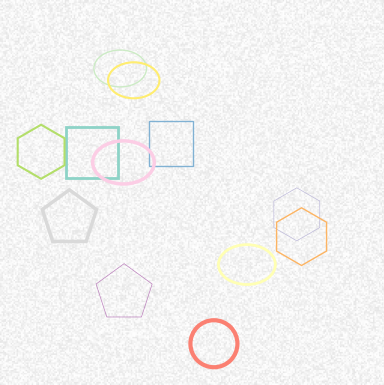[{"shape": "square", "thickness": 2, "radius": 0.33, "center": [0.239, 0.604]}, {"shape": "oval", "thickness": 2, "radius": 0.37, "center": [0.641, 0.313]}, {"shape": "hexagon", "thickness": 0.5, "radius": 0.34, "center": [0.771, 0.443]}, {"shape": "circle", "thickness": 3, "radius": 0.31, "center": [0.556, 0.107]}, {"shape": "square", "thickness": 1, "radius": 0.29, "center": [0.444, 0.628]}, {"shape": "hexagon", "thickness": 1, "radius": 0.37, "center": [0.783, 0.385]}, {"shape": "hexagon", "thickness": 1.5, "radius": 0.35, "center": [0.107, 0.606]}, {"shape": "oval", "thickness": 2.5, "radius": 0.4, "center": [0.321, 0.578]}, {"shape": "pentagon", "thickness": 2.5, "radius": 0.37, "center": [0.18, 0.433]}, {"shape": "pentagon", "thickness": 0.5, "radius": 0.38, "center": [0.322, 0.239]}, {"shape": "oval", "thickness": 1, "radius": 0.34, "center": [0.312, 0.822]}, {"shape": "oval", "thickness": 1.5, "radius": 0.33, "center": [0.347, 0.791]}]